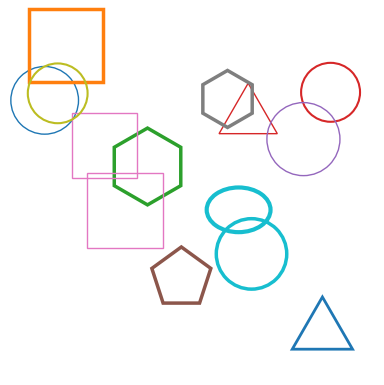[{"shape": "triangle", "thickness": 2, "radius": 0.45, "center": [0.837, 0.138]}, {"shape": "circle", "thickness": 1, "radius": 0.44, "center": [0.116, 0.739]}, {"shape": "square", "thickness": 2.5, "radius": 0.48, "center": [0.171, 0.883]}, {"shape": "hexagon", "thickness": 2.5, "radius": 0.5, "center": [0.383, 0.568]}, {"shape": "triangle", "thickness": 1, "radius": 0.44, "center": [0.645, 0.696]}, {"shape": "circle", "thickness": 1.5, "radius": 0.38, "center": [0.859, 0.76]}, {"shape": "circle", "thickness": 1, "radius": 0.47, "center": [0.788, 0.639]}, {"shape": "pentagon", "thickness": 2.5, "radius": 0.4, "center": [0.471, 0.278]}, {"shape": "square", "thickness": 1, "radius": 0.42, "center": [0.271, 0.623]}, {"shape": "square", "thickness": 1, "radius": 0.49, "center": [0.325, 0.453]}, {"shape": "hexagon", "thickness": 2.5, "radius": 0.37, "center": [0.591, 0.743]}, {"shape": "circle", "thickness": 1.5, "radius": 0.39, "center": [0.15, 0.758]}, {"shape": "oval", "thickness": 3, "radius": 0.41, "center": [0.62, 0.455]}, {"shape": "circle", "thickness": 2.5, "radius": 0.46, "center": [0.653, 0.34]}]